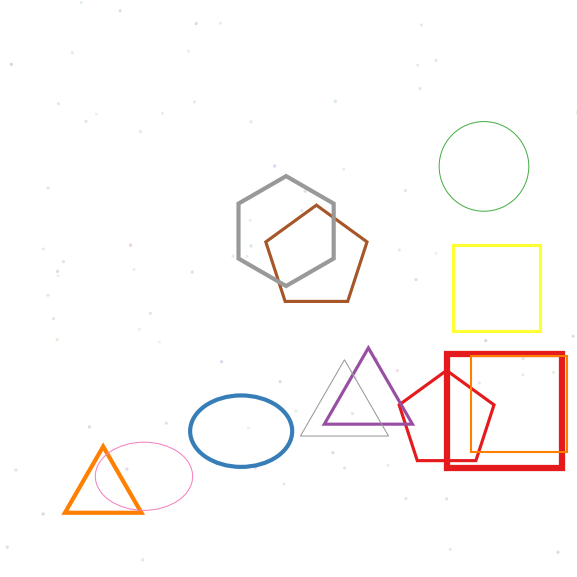[{"shape": "pentagon", "thickness": 1.5, "radius": 0.43, "center": [0.773, 0.271]}, {"shape": "square", "thickness": 3, "radius": 0.49, "center": [0.873, 0.287]}, {"shape": "oval", "thickness": 2, "radius": 0.44, "center": [0.418, 0.253]}, {"shape": "circle", "thickness": 0.5, "radius": 0.39, "center": [0.838, 0.711]}, {"shape": "triangle", "thickness": 1.5, "radius": 0.44, "center": [0.638, 0.309]}, {"shape": "square", "thickness": 1, "radius": 0.41, "center": [0.899, 0.3]}, {"shape": "triangle", "thickness": 2, "radius": 0.38, "center": [0.179, 0.149]}, {"shape": "square", "thickness": 1.5, "radius": 0.38, "center": [0.86, 0.501]}, {"shape": "pentagon", "thickness": 1.5, "radius": 0.46, "center": [0.548, 0.552]}, {"shape": "oval", "thickness": 0.5, "radius": 0.42, "center": [0.249, 0.174]}, {"shape": "hexagon", "thickness": 2, "radius": 0.48, "center": [0.495, 0.599]}, {"shape": "triangle", "thickness": 0.5, "radius": 0.44, "center": [0.596, 0.288]}]